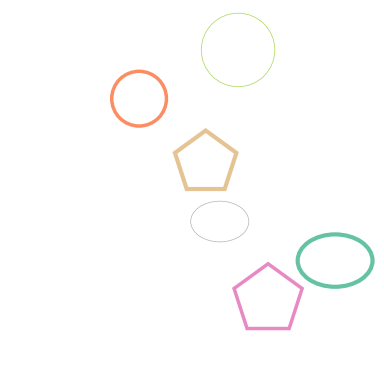[{"shape": "oval", "thickness": 3, "radius": 0.49, "center": [0.87, 0.323]}, {"shape": "circle", "thickness": 2.5, "radius": 0.36, "center": [0.361, 0.744]}, {"shape": "pentagon", "thickness": 2.5, "radius": 0.46, "center": [0.696, 0.222]}, {"shape": "circle", "thickness": 0.5, "radius": 0.48, "center": [0.618, 0.87]}, {"shape": "pentagon", "thickness": 3, "radius": 0.42, "center": [0.534, 0.577]}, {"shape": "oval", "thickness": 0.5, "radius": 0.38, "center": [0.571, 0.425]}]